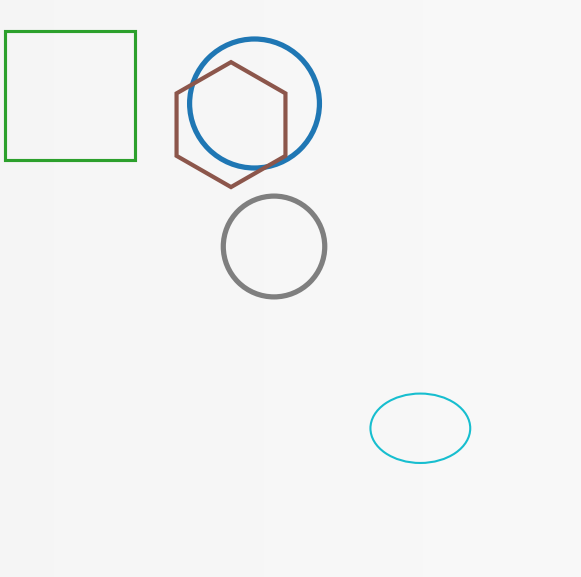[{"shape": "circle", "thickness": 2.5, "radius": 0.56, "center": [0.438, 0.82]}, {"shape": "square", "thickness": 1.5, "radius": 0.56, "center": [0.12, 0.834]}, {"shape": "hexagon", "thickness": 2, "radius": 0.54, "center": [0.397, 0.783]}, {"shape": "circle", "thickness": 2.5, "radius": 0.44, "center": [0.471, 0.572]}, {"shape": "oval", "thickness": 1, "radius": 0.43, "center": [0.723, 0.258]}]